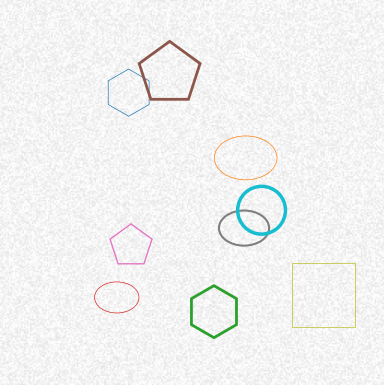[{"shape": "hexagon", "thickness": 0.5, "radius": 0.31, "center": [0.334, 0.759]}, {"shape": "oval", "thickness": 0.5, "radius": 0.41, "center": [0.638, 0.59]}, {"shape": "hexagon", "thickness": 2, "radius": 0.34, "center": [0.556, 0.19]}, {"shape": "oval", "thickness": 0.5, "radius": 0.29, "center": [0.303, 0.227]}, {"shape": "pentagon", "thickness": 2, "radius": 0.42, "center": [0.441, 0.809]}, {"shape": "pentagon", "thickness": 1, "radius": 0.29, "center": [0.34, 0.361]}, {"shape": "oval", "thickness": 1.5, "radius": 0.33, "center": [0.634, 0.408]}, {"shape": "square", "thickness": 0.5, "radius": 0.41, "center": [0.84, 0.234]}, {"shape": "circle", "thickness": 2.5, "radius": 0.31, "center": [0.679, 0.454]}]